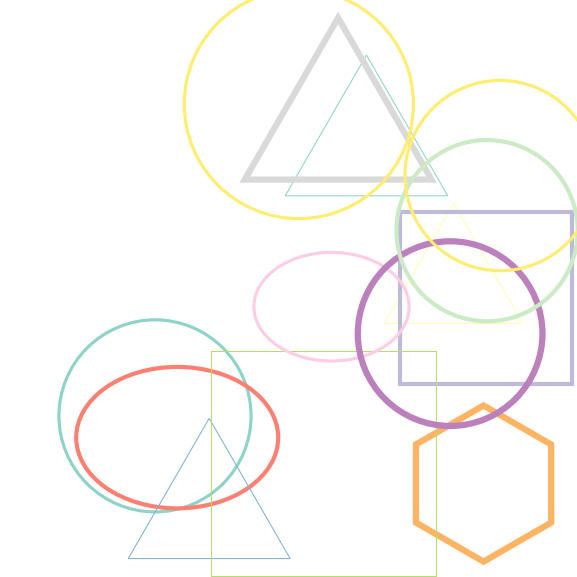[{"shape": "triangle", "thickness": 0.5, "radius": 0.81, "center": [0.635, 0.741]}, {"shape": "circle", "thickness": 1.5, "radius": 0.83, "center": [0.268, 0.279]}, {"shape": "triangle", "thickness": 0.5, "radius": 0.69, "center": [0.785, 0.508]}, {"shape": "square", "thickness": 2, "radius": 0.74, "center": [0.842, 0.483]}, {"shape": "oval", "thickness": 2, "radius": 0.87, "center": [0.307, 0.241]}, {"shape": "triangle", "thickness": 0.5, "radius": 0.81, "center": [0.362, 0.113]}, {"shape": "hexagon", "thickness": 3, "radius": 0.68, "center": [0.837, 0.162]}, {"shape": "square", "thickness": 0.5, "radius": 0.97, "center": [0.561, 0.197]}, {"shape": "oval", "thickness": 1.5, "radius": 0.67, "center": [0.574, 0.468]}, {"shape": "triangle", "thickness": 3, "radius": 0.93, "center": [0.585, 0.782]}, {"shape": "circle", "thickness": 3, "radius": 0.8, "center": [0.779, 0.421]}, {"shape": "circle", "thickness": 2, "radius": 0.78, "center": [0.843, 0.6]}, {"shape": "circle", "thickness": 1.5, "radius": 0.99, "center": [0.517, 0.819]}, {"shape": "circle", "thickness": 1.5, "radius": 0.82, "center": [0.866, 0.695]}]